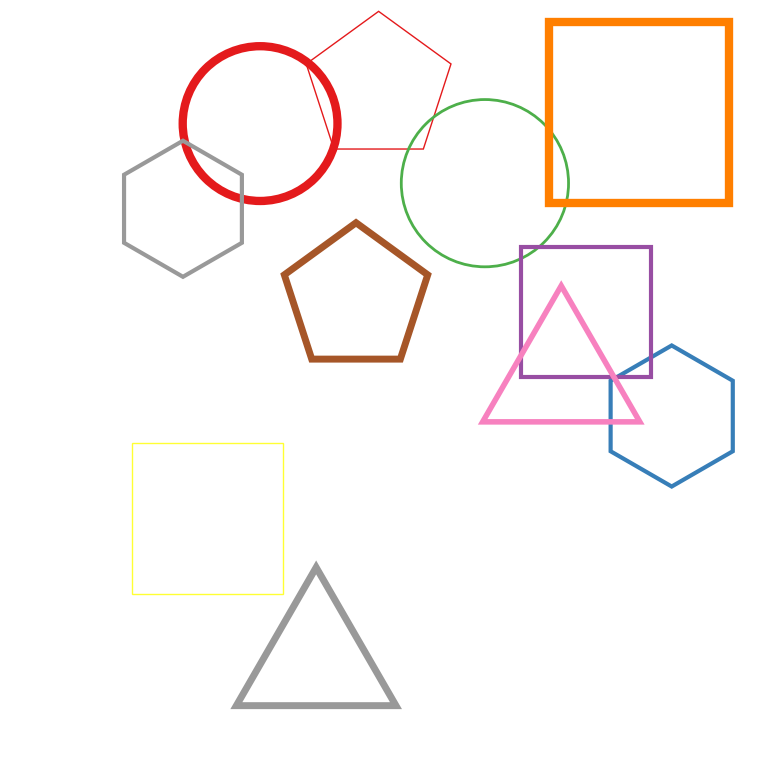[{"shape": "circle", "thickness": 3, "radius": 0.5, "center": [0.338, 0.839]}, {"shape": "pentagon", "thickness": 0.5, "radius": 0.49, "center": [0.492, 0.886]}, {"shape": "hexagon", "thickness": 1.5, "radius": 0.46, "center": [0.872, 0.46]}, {"shape": "circle", "thickness": 1, "radius": 0.54, "center": [0.63, 0.762]}, {"shape": "square", "thickness": 1.5, "radius": 0.42, "center": [0.761, 0.595]}, {"shape": "square", "thickness": 3, "radius": 0.59, "center": [0.83, 0.854]}, {"shape": "square", "thickness": 0.5, "radius": 0.49, "center": [0.27, 0.326]}, {"shape": "pentagon", "thickness": 2.5, "radius": 0.49, "center": [0.462, 0.613]}, {"shape": "triangle", "thickness": 2, "radius": 0.59, "center": [0.729, 0.511]}, {"shape": "triangle", "thickness": 2.5, "radius": 0.6, "center": [0.411, 0.143]}, {"shape": "hexagon", "thickness": 1.5, "radius": 0.44, "center": [0.238, 0.729]}]